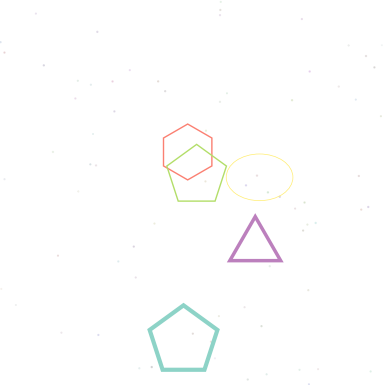[{"shape": "pentagon", "thickness": 3, "radius": 0.46, "center": [0.477, 0.114]}, {"shape": "hexagon", "thickness": 1, "radius": 0.36, "center": [0.487, 0.605]}, {"shape": "pentagon", "thickness": 1, "radius": 0.41, "center": [0.511, 0.544]}, {"shape": "triangle", "thickness": 2.5, "radius": 0.38, "center": [0.663, 0.361]}, {"shape": "oval", "thickness": 0.5, "radius": 0.43, "center": [0.674, 0.539]}]